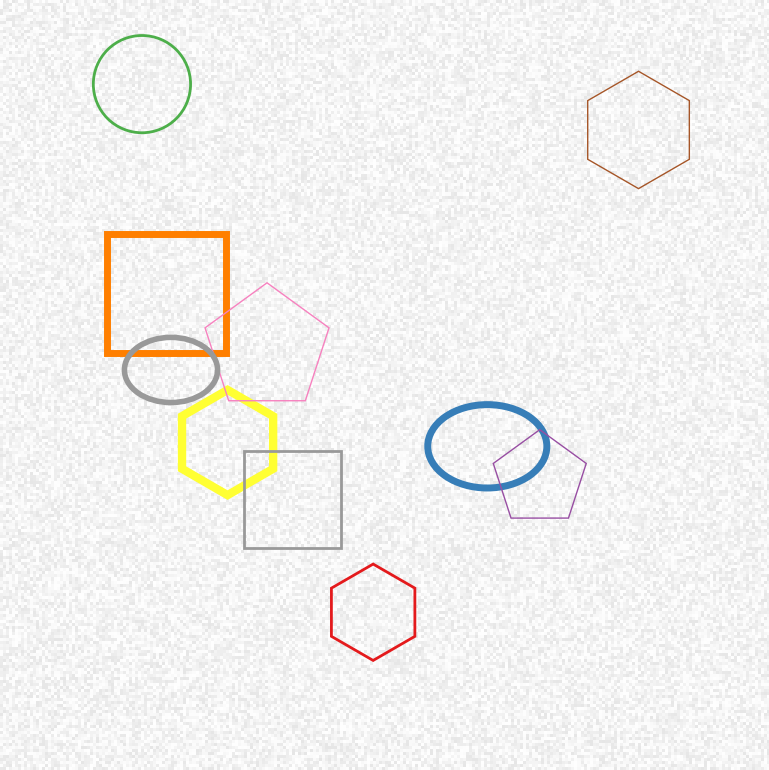[{"shape": "hexagon", "thickness": 1, "radius": 0.31, "center": [0.485, 0.205]}, {"shape": "oval", "thickness": 2.5, "radius": 0.39, "center": [0.633, 0.42]}, {"shape": "circle", "thickness": 1, "radius": 0.32, "center": [0.184, 0.891]}, {"shape": "pentagon", "thickness": 0.5, "radius": 0.32, "center": [0.701, 0.379]}, {"shape": "square", "thickness": 2.5, "radius": 0.39, "center": [0.216, 0.619]}, {"shape": "hexagon", "thickness": 3, "radius": 0.34, "center": [0.296, 0.425]}, {"shape": "hexagon", "thickness": 0.5, "radius": 0.38, "center": [0.829, 0.831]}, {"shape": "pentagon", "thickness": 0.5, "radius": 0.42, "center": [0.347, 0.548]}, {"shape": "oval", "thickness": 2, "radius": 0.3, "center": [0.222, 0.52]}, {"shape": "square", "thickness": 1, "radius": 0.32, "center": [0.38, 0.351]}]